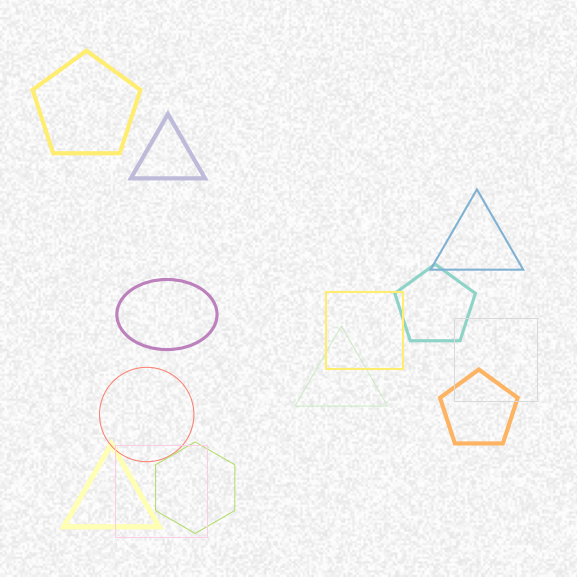[{"shape": "pentagon", "thickness": 1.5, "radius": 0.37, "center": [0.753, 0.468]}, {"shape": "triangle", "thickness": 2.5, "radius": 0.48, "center": [0.193, 0.135]}, {"shape": "triangle", "thickness": 2, "radius": 0.37, "center": [0.291, 0.727]}, {"shape": "circle", "thickness": 0.5, "radius": 0.41, "center": [0.254, 0.281]}, {"shape": "triangle", "thickness": 1, "radius": 0.46, "center": [0.826, 0.579]}, {"shape": "pentagon", "thickness": 2, "radius": 0.35, "center": [0.829, 0.288]}, {"shape": "hexagon", "thickness": 0.5, "radius": 0.4, "center": [0.338, 0.155]}, {"shape": "square", "thickness": 0.5, "radius": 0.39, "center": [0.279, 0.149]}, {"shape": "square", "thickness": 0.5, "radius": 0.36, "center": [0.858, 0.377]}, {"shape": "oval", "thickness": 1.5, "radius": 0.43, "center": [0.289, 0.454]}, {"shape": "triangle", "thickness": 0.5, "radius": 0.46, "center": [0.591, 0.342]}, {"shape": "pentagon", "thickness": 2, "radius": 0.49, "center": [0.15, 0.813]}, {"shape": "square", "thickness": 1, "radius": 0.33, "center": [0.632, 0.427]}]